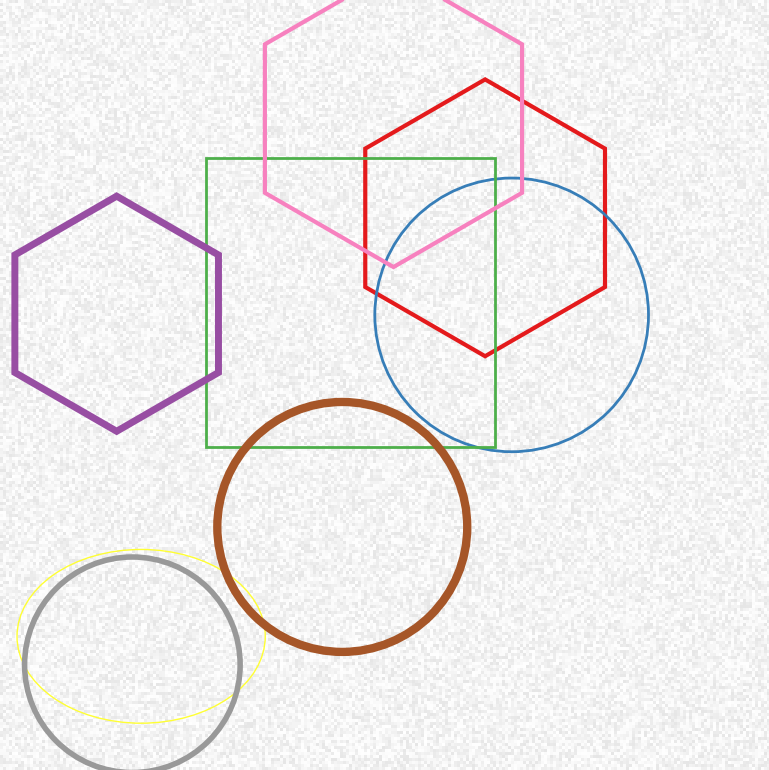[{"shape": "hexagon", "thickness": 1.5, "radius": 0.9, "center": [0.63, 0.717]}, {"shape": "circle", "thickness": 1, "radius": 0.89, "center": [0.664, 0.591]}, {"shape": "square", "thickness": 1, "radius": 0.94, "center": [0.456, 0.607]}, {"shape": "hexagon", "thickness": 2.5, "radius": 0.76, "center": [0.152, 0.593]}, {"shape": "oval", "thickness": 0.5, "radius": 0.81, "center": [0.183, 0.174]}, {"shape": "circle", "thickness": 3, "radius": 0.81, "center": [0.445, 0.316]}, {"shape": "hexagon", "thickness": 1.5, "radius": 0.96, "center": [0.511, 0.846]}, {"shape": "circle", "thickness": 2, "radius": 0.7, "center": [0.172, 0.137]}]